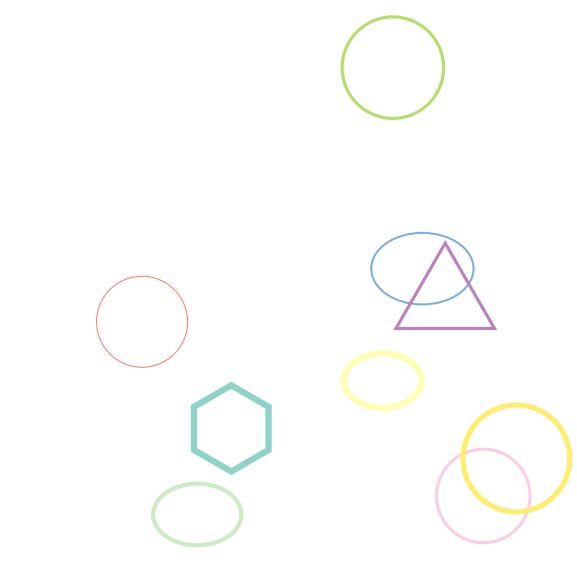[{"shape": "hexagon", "thickness": 3, "radius": 0.37, "center": [0.4, 0.257]}, {"shape": "oval", "thickness": 3, "radius": 0.34, "center": [0.663, 0.34]}, {"shape": "circle", "thickness": 0.5, "radius": 0.39, "center": [0.246, 0.442]}, {"shape": "oval", "thickness": 1, "radius": 0.44, "center": [0.731, 0.534]}, {"shape": "circle", "thickness": 1.5, "radius": 0.44, "center": [0.68, 0.882]}, {"shape": "circle", "thickness": 1.5, "radius": 0.4, "center": [0.837, 0.14]}, {"shape": "triangle", "thickness": 1.5, "radius": 0.49, "center": [0.771, 0.48]}, {"shape": "oval", "thickness": 2, "radius": 0.38, "center": [0.342, 0.108]}, {"shape": "circle", "thickness": 2.5, "radius": 0.46, "center": [0.894, 0.205]}]